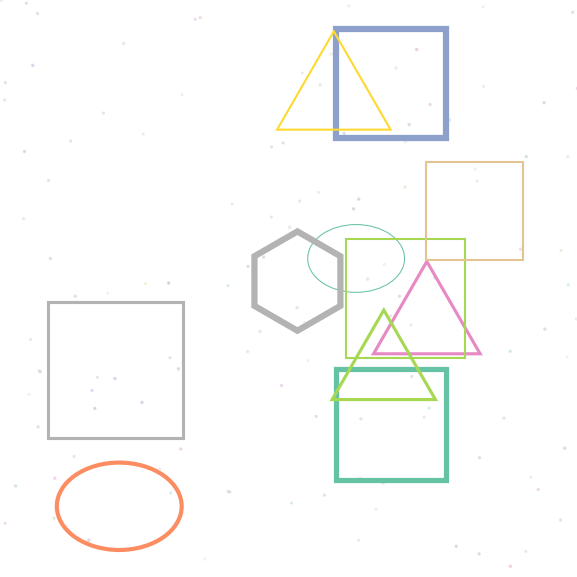[{"shape": "square", "thickness": 2.5, "radius": 0.48, "center": [0.677, 0.264]}, {"shape": "oval", "thickness": 0.5, "radius": 0.42, "center": [0.617, 0.552]}, {"shape": "oval", "thickness": 2, "radius": 0.54, "center": [0.207, 0.122]}, {"shape": "square", "thickness": 3, "radius": 0.47, "center": [0.677, 0.855]}, {"shape": "triangle", "thickness": 1.5, "radius": 0.53, "center": [0.739, 0.44]}, {"shape": "triangle", "thickness": 1.5, "radius": 0.52, "center": [0.665, 0.359]}, {"shape": "square", "thickness": 1, "radius": 0.51, "center": [0.702, 0.482]}, {"shape": "triangle", "thickness": 1, "radius": 0.57, "center": [0.578, 0.831]}, {"shape": "square", "thickness": 1, "radius": 0.42, "center": [0.822, 0.634]}, {"shape": "hexagon", "thickness": 3, "radius": 0.43, "center": [0.515, 0.512]}, {"shape": "square", "thickness": 1.5, "radius": 0.58, "center": [0.201, 0.358]}]